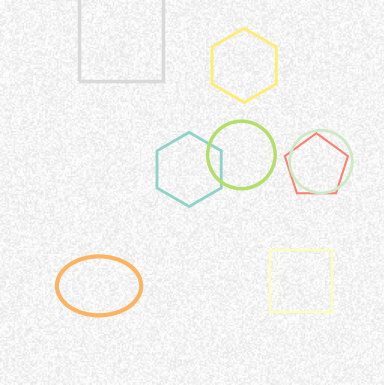[{"shape": "hexagon", "thickness": 2, "radius": 0.48, "center": [0.491, 0.56]}, {"shape": "square", "thickness": 1.5, "radius": 0.4, "center": [0.781, 0.27]}, {"shape": "pentagon", "thickness": 1.5, "radius": 0.43, "center": [0.822, 0.568]}, {"shape": "oval", "thickness": 3, "radius": 0.55, "center": [0.257, 0.257]}, {"shape": "circle", "thickness": 2.5, "radius": 0.44, "center": [0.627, 0.598]}, {"shape": "square", "thickness": 2.5, "radius": 0.54, "center": [0.314, 0.897]}, {"shape": "circle", "thickness": 2, "radius": 0.41, "center": [0.834, 0.58]}, {"shape": "hexagon", "thickness": 2, "radius": 0.48, "center": [0.634, 0.83]}]